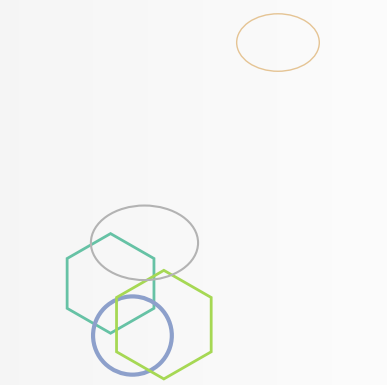[{"shape": "hexagon", "thickness": 2, "radius": 0.65, "center": [0.285, 0.264]}, {"shape": "circle", "thickness": 3, "radius": 0.51, "center": [0.342, 0.128]}, {"shape": "hexagon", "thickness": 2, "radius": 0.71, "center": [0.423, 0.157]}, {"shape": "oval", "thickness": 1, "radius": 0.53, "center": [0.717, 0.89]}, {"shape": "oval", "thickness": 1.5, "radius": 0.69, "center": [0.373, 0.369]}]